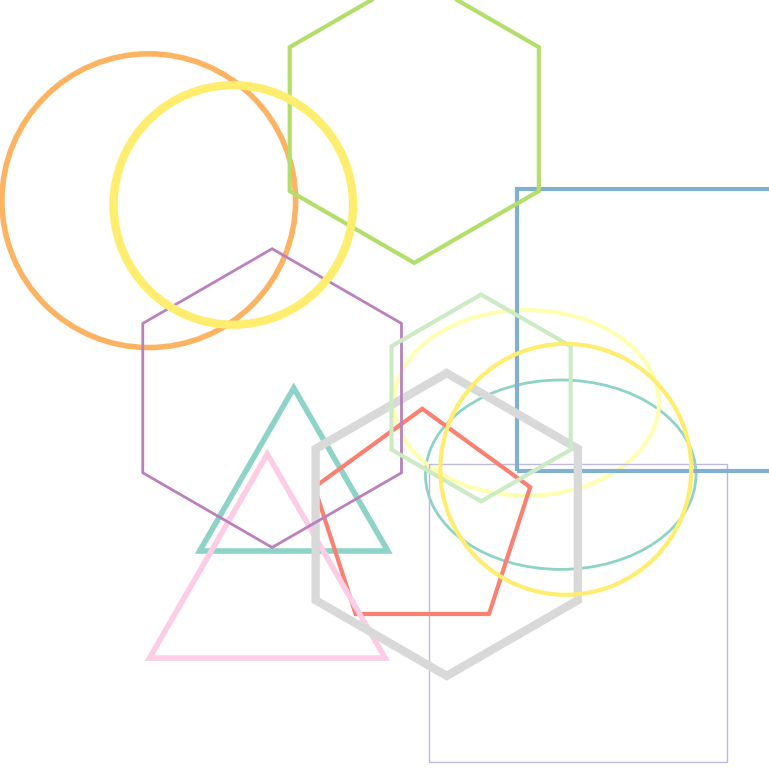[{"shape": "triangle", "thickness": 2, "radius": 0.71, "center": [0.382, 0.355]}, {"shape": "oval", "thickness": 1, "radius": 0.88, "center": [0.728, 0.383]}, {"shape": "oval", "thickness": 1.5, "radius": 0.86, "center": [0.684, 0.477]}, {"shape": "square", "thickness": 0.5, "radius": 0.97, "center": [0.751, 0.204]}, {"shape": "pentagon", "thickness": 1.5, "radius": 0.74, "center": [0.548, 0.322]}, {"shape": "square", "thickness": 1.5, "radius": 0.91, "center": [0.853, 0.571]}, {"shape": "circle", "thickness": 2, "radius": 0.95, "center": [0.193, 0.739]}, {"shape": "hexagon", "thickness": 1.5, "radius": 0.93, "center": [0.538, 0.845]}, {"shape": "triangle", "thickness": 2, "radius": 0.88, "center": [0.347, 0.234]}, {"shape": "hexagon", "thickness": 3, "radius": 0.98, "center": [0.58, 0.319]}, {"shape": "hexagon", "thickness": 1, "radius": 0.97, "center": [0.353, 0.483]}, {"shape": "hexagon", "thickness": 1.5, "radius": 0.67, "center": [0.625, 0.483]}, {"shape": "circle", "thickness": 1.5, "radius": 0.81, "center": [0.735, 0.39]}, {"shape": "circle", "thickness": 3, "radius": 0.78, "center": [0.303, 0.734]}]